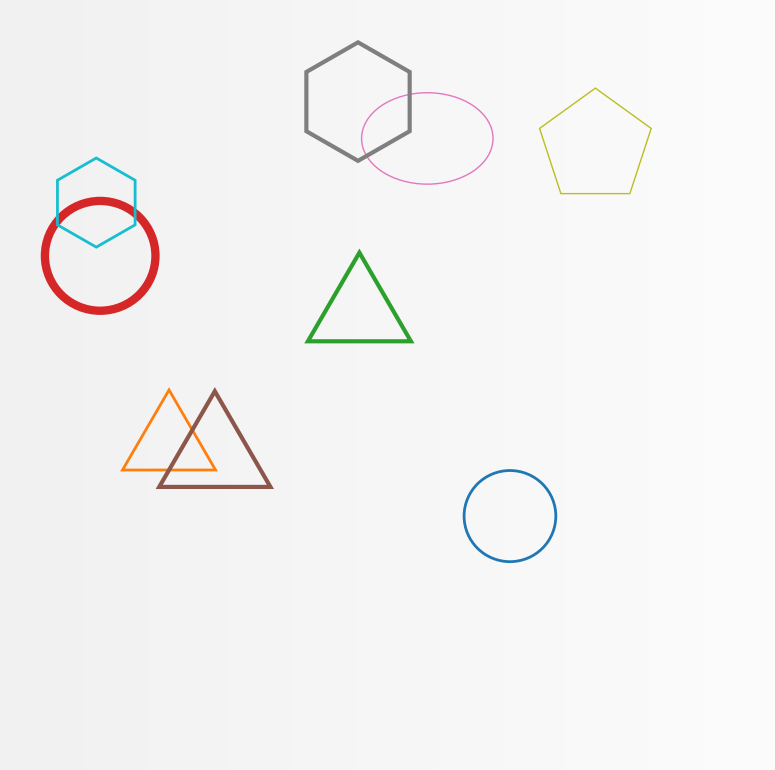[{"shape": "circle", "thickness": 1, "radius": 0.3, "center": [0.658, 0.33]}, {"shape": "triangle", "thickness": 1, "radius": 0.35, "center": [0.218, 0.424]}, {"shape": "triangle", "thickness": 1.5, "radius": 0.38, "center": [0.464, 0.595]}, {"shape": "circle", "thickness": 3, "radius": 0.36, "center": [0.129, 0.668]}, {"shape": "triangle", "thickness": 1.5, "radius": 0.41, "center": [0.277, 0.409]}, {"shape": "oval", "thickness": 0.5, "radius": 0.42, "center": [0.551, 0.82]}, {"shape": "hexagon", "thickness": 1.5, "radius": 0.38, "center": [0.462, 0.868]}, {"shape": "pentagon", "thickness": 0.5, "radius": 0.38, "center": [0.768, 0.81]}, {"shape": "hexagon", "thickness": 1, "radius": 0.29, "center": [0.124, 0.737]}]